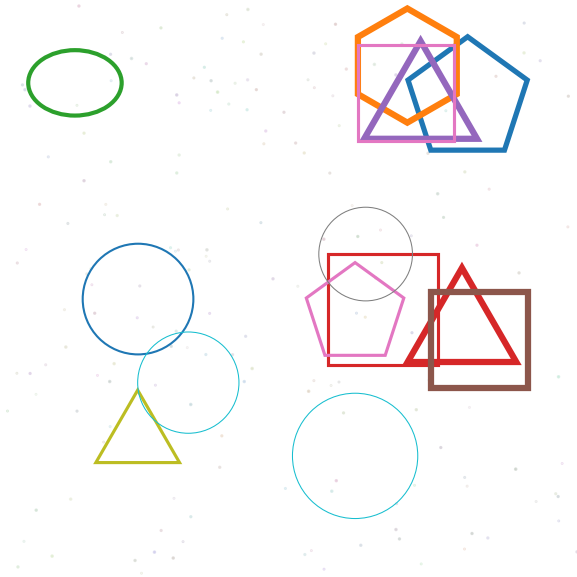[{"shape": "circle", "thickness": 1, "radius": 0.48, "center": [0.239, 0.481]}, {"shape": "pentagon", "thickness": 2.5, "radius": 0.54, "center": [0.81, 0.827]}, {"shape": "hexagon", "thickness": 3, "radius": 0.49, "center": [0.705, 0.886]}, {"shape": "oval", "thickness": 2, "radius": 0.4, "center": [0.13, 0.856]}, {"shape": "triangle", "thickness": 3, "radius": 0.54, "center": [0.8, 0.427]}, {"shape": "square", "thickness": 1.5, "radius": 0.48, "center": [0.663, 0.463]}, {"shape": "triangle", "thickness": 3, "radius": 0.56, "center": [0.728, 0.815]}, {"shape": "square", "thickness": 3, "radius": 0.42, "center": [0.831, 0.41]}, {"shape": "pentagon", "thickness": 1.5, "radius": 0.44, "center": [0.615, 0.456]}, {"shape": "square", "thickness": 1.5, "radius": 0.42, "center": [0.703, 0.838]}, {"shape": "circle", "thickness": 0.5, "radius": 0.41, "center": [0.633, 0.559]}, {"shape": "triangle", "thickness": 1.5, "radius": 0.42, "center": [0.238, 0.24]}, {"shape": "circle", "thickness": 0.5, "radius": 0.54, "center": [0.615, 0.21]}, {"shape": "circle", "thickness": 0.5, "radius": 0.44, "center": [0.326, 0.337]}]